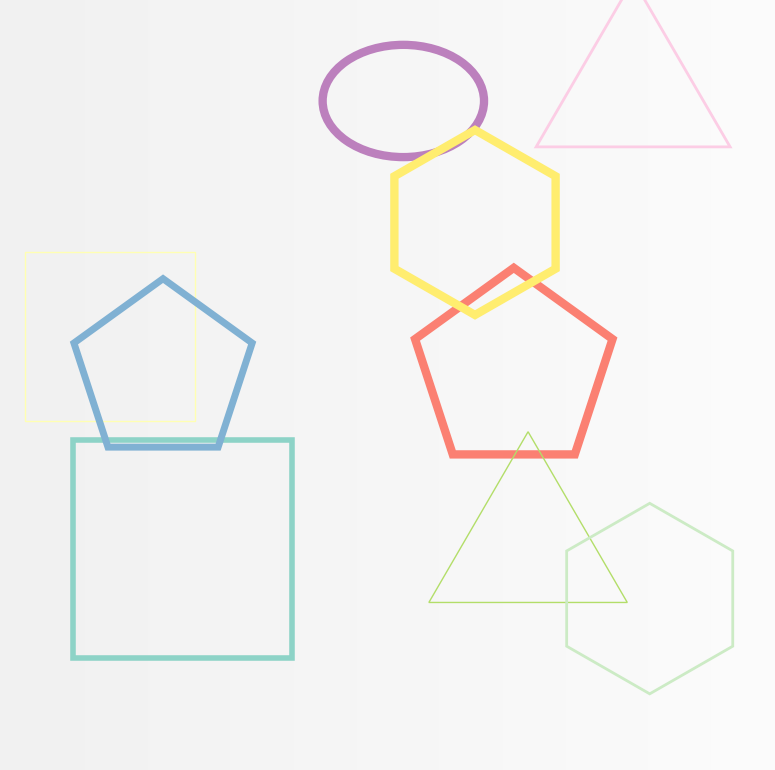[{"shape": "square", "thickness": 2, "radius": 0.71, "center": [0.236, 0.287]}, {"shape": "square", "thickness": 0.5, "radius": 0.55, "center": [0.142, 0.562]}, {"shape": "pentagon", "thickness": 3, "radius": 0.67, "center": [0.663, 0.518]}, {"shape": "pentagon", "thickness": 2.5, "radius": 0.6, "center": [0.21, 0.517]}, {"shape": "triangle", "thickness": 0.5, "radius": 0.74, "center": [0.681, 0.291]}, {"shape": "triangle", "thickness": 1, "radius": 0.72, "center": [0.817, 0.882]}, {"shape": "oval", "thickness": 3, "radius": 0.52, "center": [0.52, 0.869]}, {"shape": "hexagon", "thickness": 1, "radius": 0.62, "center": [0.838, 0.223]}, {"shape": "hexagon", "thickness": 3, "radius": 0.6, "center": [0.613, 0.711]}]